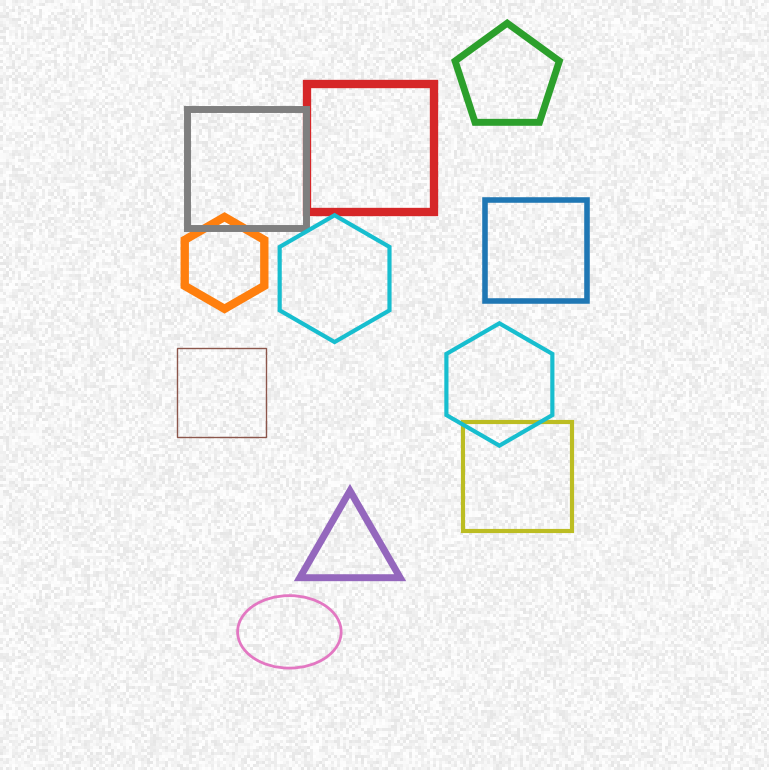[{"shape": "square", "thickness": 2, "radius": 0.33, "center": [0.696, 0.675]}, {"shape": "hexagon", "thickness": 3, "radius": 0.3, "center": [0.292, 0.659]}, {"shape": "pentagon", "thickness": 2.5, "radius": 0.36, "center": [0.659, 0.899]}, {"shape": "square", "thickness": 3, "radius": 0.41, "center": [0.481, 0.808]}, {"shape": "triangle", "thickness": 2.5, "radius": 0.38, "center": [0.455, 0.287]}, {"shape": "square", "thickness": 0.5, "radius": 0.29, "center": [0.288, 0.49]}, {"shape": "oval", "thickness": 1, "radius": 0.34, "center": [0.376, 0.179]}, {"shape": "square", "thickness": 2.5, "radius": 0.39, "center": [0.32, 0.782]}, {"shape": "square", "thickness": 1.5, "radius": 0.35, "center": [0.672, 0.381]}, {"shape": "hexagon", "thickness": 1.5, "radius": 0.41, "center": [0.435, 0.638]}, {"shape": "hexagon", "thickness": 1.5, "radius": 0.4, "center": [0.649, 0.501]}]